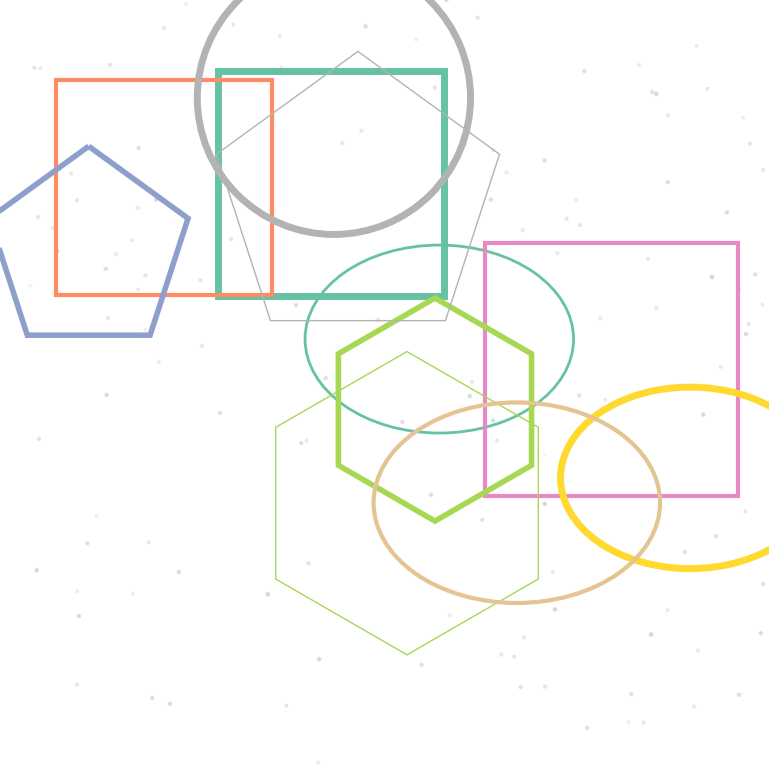[{"shape": "square", "thickness": 2.5, "radius": 0.73, "center": [0.43, 0.762]}, {"shape": "oval", "thickness": 1, "radius": 0.87, "center": [0.571, 0.56]}, {"shape": "square", "thickness": 1.5, "radius": 0.7, "center": [0.213, 0.757]}, {"shape": "pentagon", "thickness": 2, "radius": 0.68, "center": [0.115, 0.674]}, {"shape": "square", "thickness": 1.5, "radius": 0.82, "center": [0.794, 0.52]}, {"shape": "hexagon", "thickness": 0.5, "radius": 0.98, "center": [0.529, 0.347]}, {"shape": "hexagon", "thickness": 2, "radius": 0.72, "center": [0.565, 0.468]}, {"shape": "oval", "thickness": 2.5, "radius": 0.84, "center": [0.896, 0.379]}, {"shape": "oval", "thickness": 1.5, "radius": 0.93, "center": [0.671, 0.347]}, {"shape": "pentagon", "thickness": 0.5, "radius": 0.97, "center": [0.465, 0.74]}, {"shape": "circle", "thickness": 2.5, "radius": 0.89, "center": [0.434, 0.873]}]